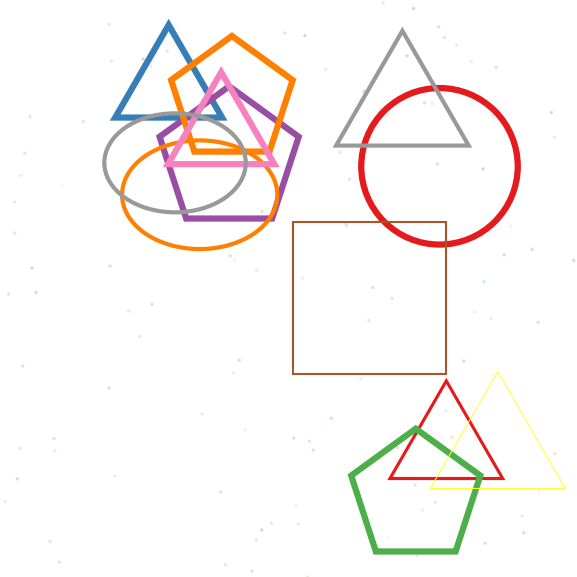[{"shape": "triangle", "thickness": 1.5, "radius": 0.56, "center": [0.773, 0.227]}, {"shape": "circle", "thickness": 3, "radius": 0.68, "center": [0.761, 0.711]}, {"shape": "triangle", "thickness": 3, "radius": 0.53, "center": [0.292, 0.849]}, {"shape": "pentagon", "thickness": 3, "radius": 0.59, "center": [0.72, 0.139]}, {"shape": "pentagon", "thickness": 3, "radius": 0.63, "center": [0.397, 0.723]}, {"shape": "oval", "thickness": 2, "radius": 0.67, "center": [0.346, 0.662]}, {"shape": "pentagon", "thickness": 3, "radius": 0.55, "center": [0.402, 0.826]}, {"shape": "triangle", "thickness": 0.5, "radius": 0.68, "center": [0.862, 0.221]}, {"shape": "square", "thickness": 1, "radius": 0.66, "center": [0.64, 0.483]}, {"shape": "triangle", "thickness": 3, "radius": 0.53, "center": [0.383, 0.768]}, {"shape": "oval", "thickness": 2, "radius": 0.61, "center": [0.303, 0.717]}, {"shape": "triangle", "thickness": 2, "radius": 0.66, "center": [0.697, 0.813]}]